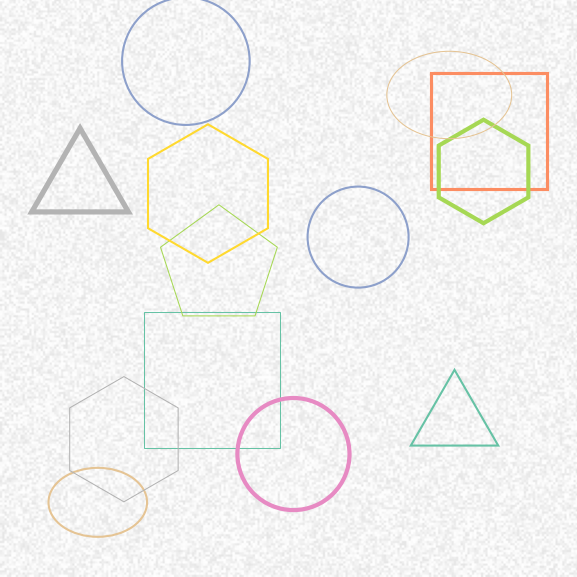[{"shape": "triangle", "thickness": 1, "radius": 0.44, "center": [0.787, 0.271]}, {"shape": "square", "thickness": 0.5, "radius": 0.59, "center": [0.368, 0.341]}, {"shape": "square", "thickness": 1.5, "radius": 0.5, "center": [0.847, 0.773]}, {"shape": "circle", "thickness": 1, "radius": 0.55, "center": [0.322, 0.893]}, {"shape": "circle", "thickness": 1, "radius": 0.44, "center": [0.62, 0.589]}, {"shape": "circle", "thickness": 2, "radius": 0.49, "center": [0.508, 0.213]}, {"shape": "pentagon", "thickness": 0.5, "radius": 0.53, "center": [0.379, 0.538]}, {"shape": "hexagon", "thickness": 2, "radius": 0.45, "center": [0.837, 0.702]}, {"shape": "hexagon", "thickness": 1, "radius": 0.6, "center": [0.36, 0.664]}, {"shape": "oval", "thickness": 1, "radius": 0.43, "center": [0.169, 0.129]}, {"shape": "oval", "thickness": 0.5, "radius": 0.54, "center": [0.778, 0.835]}, {"shape": "triangle", "thickness": 2.5, "radius": 0.48, "center": [0.139, 0.681]}, {"shape": "hexagon", "thickness": 0.5, "radius": 0.54, "center": [0.215, 0.239]}]